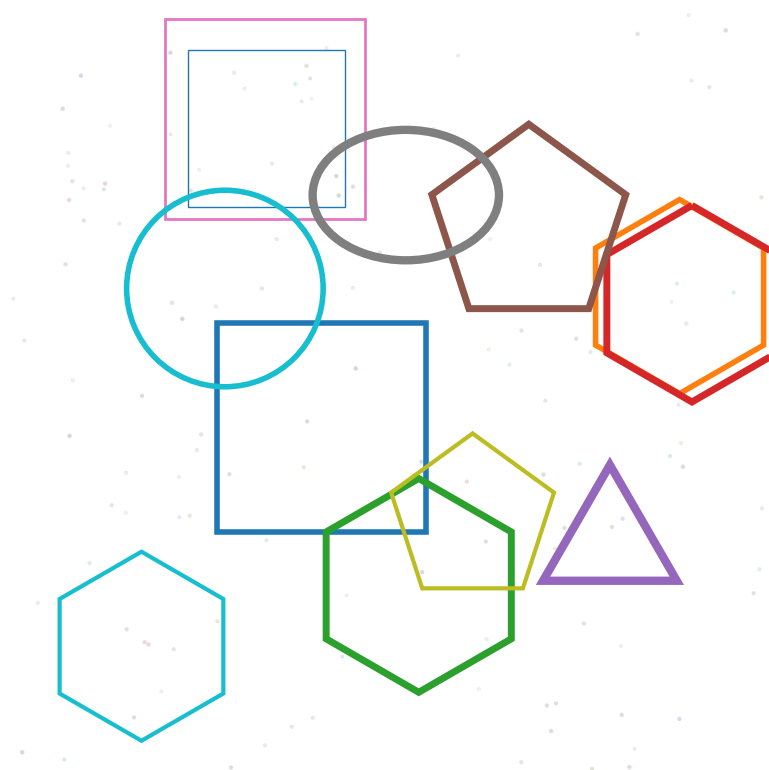[{"shape": "square", "thickness": 2, "radius": 0.68, "center": [0.418, 0.445]}, {"shape": "square", "thickness": 0.5, "radius": 0.51, "center": [0.347, 0.833]}, {"shape": "hexagon", "thickness": 2, "radius": 0.63, "center": [0.883, 0.615]}, {"shape": "hexagon", "thickness": 2.5, "radius": 0.69, "center": [0.544, 0.24]}, {"shape": "hexagon", "thickness": 2.5, "radius": 0.64, "center": [0.899, 0.606]}, {"shape": "triangle", "thickness": 3, "radius": 0.5, "center": [0.792, 0.296]}, {"shape": "pentagon", "thickness": 2.5, "radius": 0.66, "center": [0.687, 0.706]}, {"shape": "square", "thickness": 1, "radius": 0.65, "center": [0.344, 0.845]}, {"shape": "oval", "thickness": 3, "radius": 0.61, "center": [0.527, 0.747]}, {"shape": "pentagon", "thickness": 1.5, "radius": 0.56, "center": [0.614, 0.326]}, {"shape": "hexagon", "thickness": 1.5, "radius": 0.61, "center": [0.184, 0.161]}, {"shape": "circle", "thickness": 2, "radius": 0.64, "center": [0.292, 0.625]}]